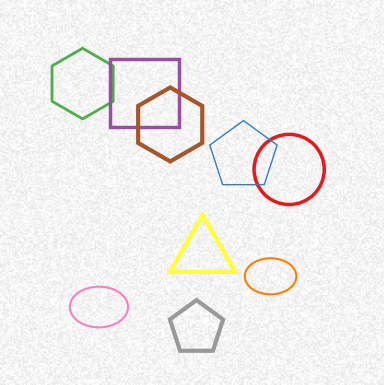[{"shape": "circle", "thickness": 2.5, "radius": 0.46, "center": [0.751, 0.56]}, {"shape": "pentagon", "thickness": 1, "radius": 0.46, "center": [0.632, 0.595]}, {"shape": "hexagon", "thickness": 2, "radius": 0.46, "center": [0.215, 0.783]}, {"shape": "square", "thickness": 2.5, "radius": 0.44, "center": [0.375, 0.758]}, {"shape": "oval", "thickness": 1.5, "radius": 0.33, "center": [0.703, 0.282]}, {"shape": "triangle", "thickness": 3, "radius": 0.49, "center": [0.526, 0.343]}, {"shape": "hexagon", "thickness": 3, "radius": 0.48, "center": [0.442, 0.677]}, {"shape": "oval", "thickness": 1.5, "radius": 0.38, "center": [0.257, 0.203]}, {"shape": "pentagon", "thickness": 3, "radius": 0.36, "center": [0.51, 0.148]}]